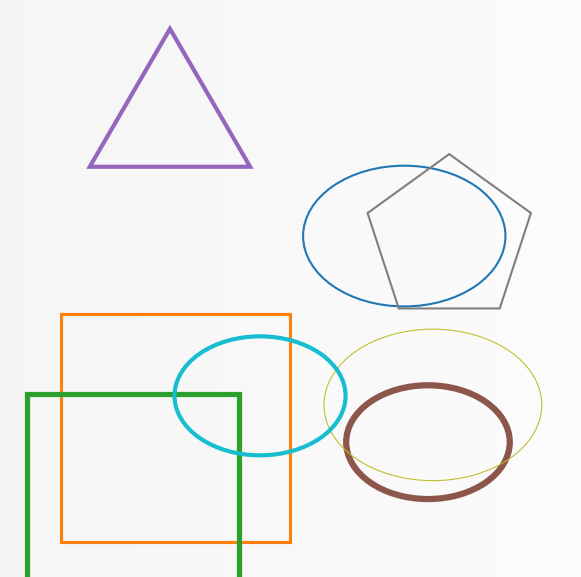[{"shape": "oval", "thickness": 1, "radius": 0.87, "center": [0.696, 0.59]}, {"shape": "square", "thickness": 1.5, "radius": 0.99, "center": [0.301, 0.258]}, {"shape": "square", "thickness": 2.5, "radius": 0.91, "center": [0.229, 0.135]}, {"shape": "triangle", "thickness": 2, "radius": 0.8, "center": [0.292, 0.79]}, {"shape": "oval", "thickness": 3, "radius": 0.7, "center": [0.736, 0.233]}, {"shape": "pentagon", "thickness": 1, "radius": 0.74, "center": [0.773, 0.585]}, {"shape": "oval", "thickness": 0.5, "radius": 0.94, "center": [0.745, 0.298]}, {"shape": "oval", "thickness": 2, "radius": 0.74, "center": [0.447, 0.314]}]